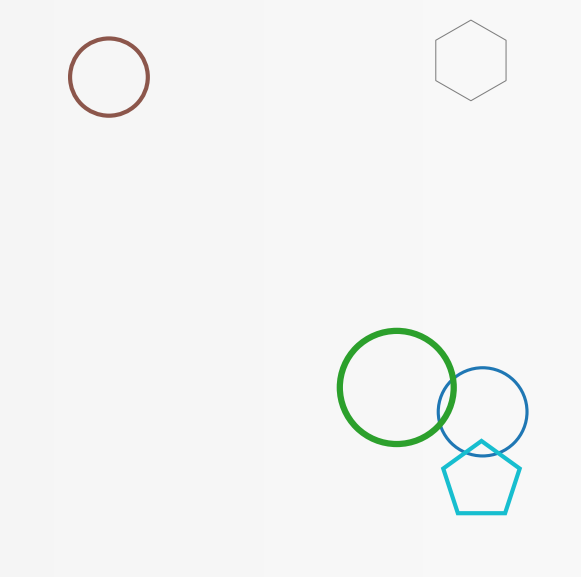[{"shape": "circle", "thickness": 1.5, "radius": 0.38, "center": [0.83, 0.286]}, {"shape": "circle", "thickness": 3, "radius": 0.49, "center": [0.683, 0.328]}, {"shape": "circle", "thickness": 2, "radius": 0.33, "center": [0.187, 0.866]}, {"shape": "hexagon", "thickness": 0.5, "radius": 0.35, "center": [0.81, 0.895]}, {"shape": "pentagon", "thickness": 2, "radius": 0.35, "center": [0.828, 0.166]}]